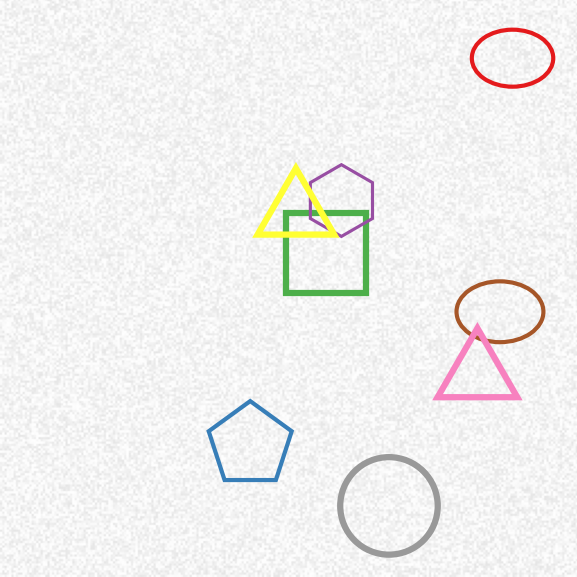[{"shape": "oval", "thickness": 2, "radius": 0.35, "center": [0.888, 0.898]}, {"shape": "pentagon", "thickness": 2, "radius": 0.38, "center": [0.433, 0.229]}, {"shape": "square", "thickness": 3, "radius": 0.35, "center": [0.565, 0.561]}, {"shape": "hexagon", "thickness": 1.5, "radius": 0.31, "center": [0.591, 0.652]}, {"shape": "triangle", "thickness": 3, "radius": 0.38, "center": [0.512, 0.631]}, {"shape": "oval", "thickness": 2, "radius": 0.38, "center": [0.866, 0.459]}, {"shape": "triangle", "thickness": 3, "radius": 0.4, "center": [0.827, 0.351]}, {"shape": "circle", "thickness": 3, "radius": 0.42, "center": [0.674, 0.123]}]